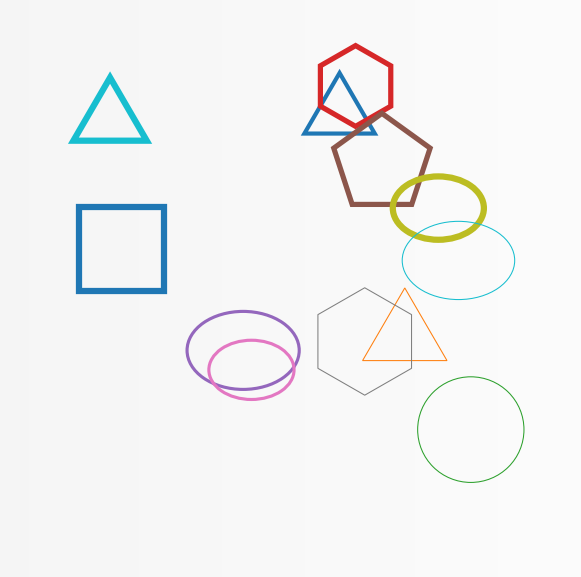[{"shape": "triangle", "thickness": 2, "radius": 0.35, "center": [0.584, 0.803]}, {"shape": "square", "thickness": 3, "radius": 0.36, "center": [0.209, 0.568]}, {"shape": "triangle", "thickness": 0.5, "radius": 0.42, "center": [0.696, 0.417]}, {"shape": "circle", "thickness": 0.5, "radius": 0.46, "center": [0.81, 0.255]}, {"shape": "hexagon", "thickness": 2.5, "radius": 0.35, "center": [0.612, 0.85]}, {"shape": "oval", "thickness": 1.5, "radius": 0.48, "center": [0.418, 0.392]}, {"shape": "pentagon", "thickness": 2.5, "radius": 0.44, "center": [0.657, 0.716]}, {"shape": "oval", "thickness": 1.5, "radius": 0.37, "center": [0.433, 0.359]}, {"shape": "hexagon", "thickness": 0.5, "radius": 0.46, "center": [0.627, 0.408]}, {"shape": "oval", "thickness": 3, "radius": 0.39, "center": [0.754, 0.639]}, {"shape": "triangle", "thickness": 3, "radius": 0.36, "center": [0.189, 0.792]}, {"shape": "oval", "thickness": 0.5, "radius": 0.48, "center": [0.789, 0.548]}]